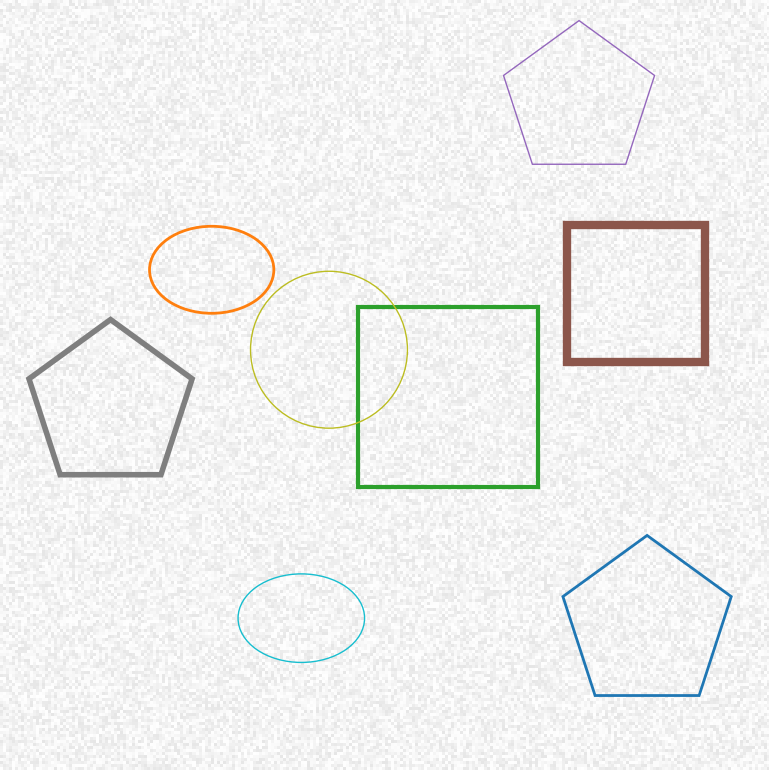[{"shape": "pentagon", "thickness": 1, "radius": 0.57, "center": [0.84, 0.19]}, {"shape": "oval", "thickness": 1, "radius": 0.4, "center": [0.275, 0.65]}, {"shape": "square", "thickness": 1.5, "radius": 0.58, "center": [0.582, 0.484]}, {"shape": "pentagon", "thickness": 0.5, "radius": 0.52, "center": [0.752, 0.87]}, {"shape": "square", "thickness": 3, "radius": 0.45, "center": [0.827, 0.619]}, {"shape": "pentagon", "thickness": 2, "radius": 0.56, "center": [0.144, 0.474]}, {"shape": "circle", "thickness": 0.5, "radius": 0.51, "center": [0.427, 0.546]}, {"shape": "oval", "thickness": 0.5, "radius": 0.41, "center": [0.391, 0.197]}]